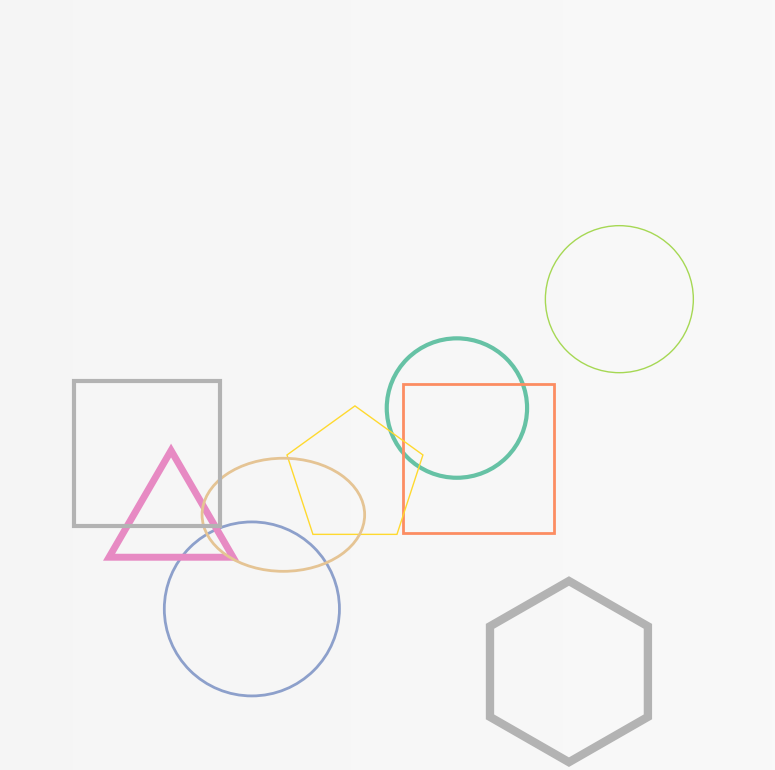[{"shape": "circle", "thickness": 1.5, "radius": 0.45, "center": [0.59, 0.47]}, {"shape": "square", "thickness": 1, "radius": 0.48, "center": [0.618, 0.405]}, {"shape": "circle", "thickness": 1, "radius": 0.56, "center": [0.325, 0.209]}, {"shape": "triangle", "thickness": 2.5, "radius": 0.46, "center": [0.221, 0.323]}, {"shape": "circle", "thickness": 0.5, "radius": 0.48, "center": [0.799, 0.611]}, {"shape": "pentagon", "thickness": 0.5, "radius": 0.46, "center": [0.458, 0.381]}, {"shape": "oval", "thickness": 1, "radius": 0.52, "center": [0.366, 0.331]}, {"shape": "square", "thickness": 1.5, "radius": 0.47, "center": [0.19, 0.411]}, {"shape": "hexagon", "thickness": 3, "radius": 0.59, "center": [0.734, 0.128]}]